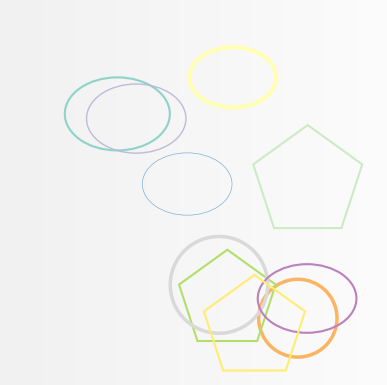[{"shape": "oval", "thickness": 1.5, "radius": 0.68, "center": [0.303, 0.704]}, {"shape": "oval", "thickness": 3, "radius": 0.56, "center": [0.601, 0.799]}, {"shape": "oval", "thickness": 1, "radius": 0.64, "center": [0.352, 0.692]}, {"shape": "oval", "thickness": 0.5, "radius": 0.58, "center": [0.483, 0.522]}, {"shape": "circle", "thickness": 2.5, "radius": 0.51, "center": [0.769, 0.174]}, {"shape": "pentagon", "thickness": 1.5, "radius": 0.66, "center": [0.587, 0.22]}, {"shape": "circle", "thickness": 2.5, "radius": 0.63, "center": [0.565, 0.26]}, {"shape": "oval", "thickness": 1.5, "radius": 0.64, "center": [0.792, 0.225]}, {"shape": "pentagon", "thickness": 1.5, "radius": 0.74, "center": [0.794, 0.527]}, {"shape": "pentagon", "thickness": 1.5, "radius": 0.69, "center": [0.657, 0.149]}]